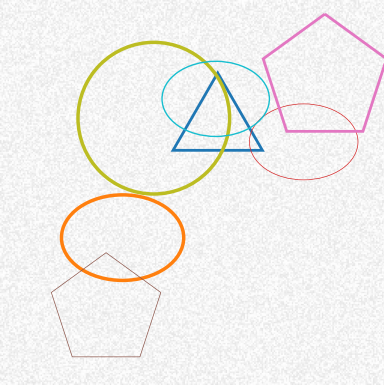[{"shape": "triangle", "thickness": 2, "radius": 0.67, "center": [0.566, 0.677]}, {"shape": "oval", "thickness": 2.5, "radius": 0.79, "center": [0.318, 0.383]}, {"shape": "oval", "thickness": 0.5, "radius": 0.7, "center": [0.789, 0.632]}, {"shape": "pentagon", "thickness": 0.5, "radius": 0.75, "center": [0.276, 0.194]}, {"shape": "pentagon", "thickness": 2, "radius": 0.84, "center": [0.844, 0.795]}, {"shape": "circle", "thickness": 2.5, "radius": 0.98, "center": [0.399, 0.693]}, {"shape": "oval", "thickness": 1, "radius": 0.7, "center": [0.56, 0.743]}]